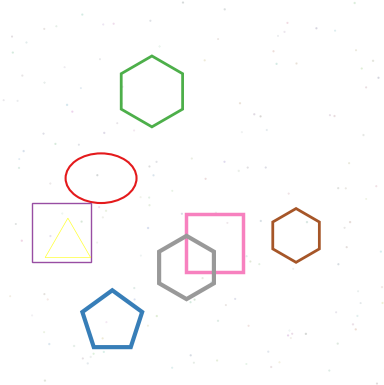[{"shape": "oval", "thickness": 1.5, "radius": 0.46, "center": [0.262, 0.537]}, {"shape": "pentagon", "thickness": 3, "radius": 0.41, "center": [0.292, 0.164]}, {"shape": "hexagon", "thickness": 2, "radius": 0.46, "center": [0.395, 0.763]}, {"shape": "square", "thickness": 1, "radius": 0.38, "center": [0.159, 0.395]}, {"shape": "triangle", "thickness": 0.5, "radius": 0.34, "center": [0.176, 0.365]}, {"shape": "hexagon", "thickness": 2, "radius": 0.35, "center": [0.769, 0.388]}, {"shape": "square", "thickness": 2.5, "radius": 0.37, "center": [0.557, 0.369]}, {"shape": "hexagon", "thickness": 3, "radius": 0.41, "center": [0.484, 0.305]}]